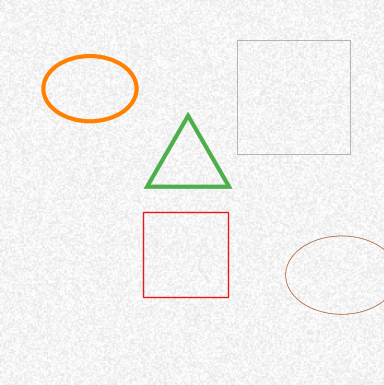[{"shape": "square", "thickness": 1, "radius": 0.55, "center": [0.483, 0.339]}, {"shape": "triangle", "thickness": 3, "radius": 0.61, "center": [0.489, 0.576]}, {"shape": "oval", "thickness": 3, "radius": 0.61, "center": [0.234, 0.77]}, {"shape": "oval", "thickness": 0.5, "radius": 0.73, "center": [0.887, 0.285]}, {"shape": "square", "thickness": 0.5, "radius": 0.73, "center": [0.762, 0.748]}]